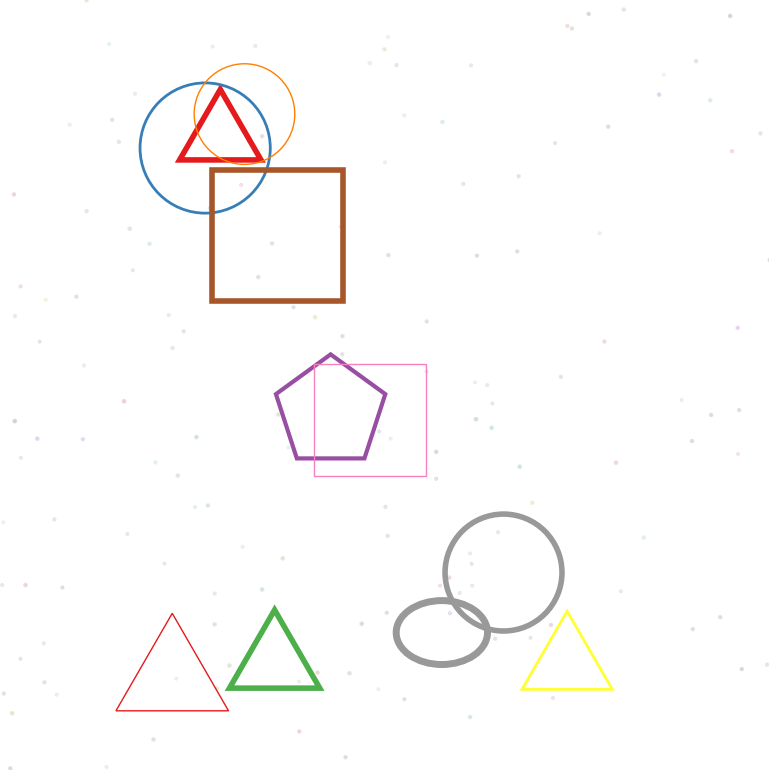[{"shape": "triangle", "thickness": 2, "radius": 0.31, "center": [0.286, 0.823]}, {"shape": "triangle", "thickness": 0.5, "radius": 0.42, "center": [0.224, 0.119]}, {"shape": "circle", "thickness": 1, "radius": 0.42, "center": [0.266, 0.808]}, {"shape": "triangle", "thickness": 2, "radius": 0.34, "center": [0.357, 0.14]}, {"shape": "pentagon", "thickness": 1.5, "radius": 0.37, "center": [0.429, 0.465]}, {"shape": "circle", "thickness": 0.5, "radius": 0.33, "center": [0.317, 0.852]}, {"shape": "triangle", "thickness": 1, "radius": 0.34, "center": [0.737, 0.139]}, {"shape": "square", "thickness": 2, "radius": 0.43, "center": [0.361, 0.694]}, {"shape": "square", "thickness": 0.5, "radius": 0.36, "center": [0.481, 0.455]}, {"shape": "oval", "thickness": 2.5, "radius": 0.3, "center": [0.574, 0.178]}, {"shape": "circle", "thickness": 2, "radius": 0.38, "center": [0.654, 0.256]}]